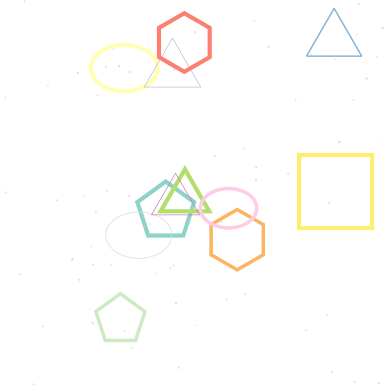[{"shape": "pentagon", "thickness": 3, "radius": 0.39, "center": [0.43, 0.451]}, {"shape": "oval", "thickness": 3, "radius": 0.43, "center": [0.323, 0.823]}, {"shape": "triangle", "thickness": 0.5, "radius": 0.42, "center": [0.448, 0.816]}, {"shape": "hexagon", "thickness": 3, "radius": 0.38, "center": [0.479, 0.89]}, {"shape": "triangle", "thickness": 1, "radius": 0.41, "center": [0.868, 0.896]}, {"shape": "hexagon", "thickness": 2.5, "radius": 0.39, "center": [0.616, 0.377]}, {"shape": "triangle", "thickness": 3, "radius": 0.36, "center": [0.48, 0.488]}, {"shape": "oval", "thickness": 2.5, "radius": 0.37, "center": [0.594, 0.459]}, {"shape": "oval", "thickness": 0.5, "radius": 0.43, "center": [0.36, 0.389]}, {"shape": "triangle", "thickness": 0.5, "radius": 0.36, "center": [0.456, 0.478]}, {"shape": "pentagon", "thickness": 2.5, "radius": 0.34, "center": [0.313, 0.17]}, {"shape": "square", "thickness": 3, "radius": 0.47, "center": [0.872, 0.503]}]